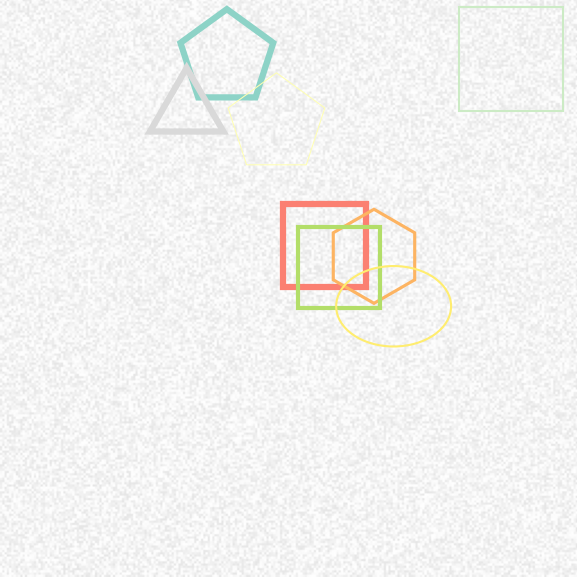[{"shape": "pentagon", "thickness": 3, "radius": 0.42, "center": [0.393, 0.899]}, {"shape": "pentagon", "thickness": 0.5, "radius": 0.44, "center": [0.479, 0.785]}, {"shape": "square", "thickness": 3, "radius": 0.36, "center": [0.562, 0.574]}, {"shape": "hexagon", "thickness": 1.5, "radius": 0.41, "center": [0.648, 0.555]}, {"shape": "square", "thickness": 2, "radius": 0.35, "center": [0.587, 0.536]}, {"shape": "triangle", "thickness": 3, "radius": 0.37, "center": [0.323, 0.808]}, {"shape": "square", "thickness": 1, "radius": 0.45, "center": [0.885, 0.896]}, {"shape": "oval", "thickness": 1, "radius": 0.5, "center": [0.682, 0.469]}]